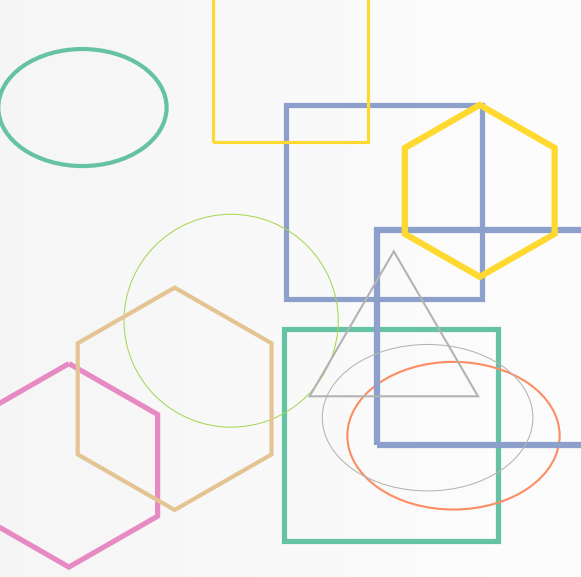[{"shape": "square", "thickness": 2.5, "radius": 0.92, "center": [0.672, 0.246]}, {"shape": "oval", "thickness": 2, "radius": 0.72, "center": [0.142, 0.813]}, {"shape": "oval", "thickness": 1, "radius": 0.91, "center": [0.78, 0.245]}, {"shape": "square", "thickness": 3, "radius": 0.93, "center": [0.836, 0.415]}, {"shape": "square", "thickness": 2.5, "radius": 0.84, "center": [0.661, 0.649]}, {"shape": "hexagon", "thickness": 2.5, "radius": 0.88, "center": [0.119, 0.193]}, {"shape": "circle", "thickness": 0.5, "radius": 0.92, "center": [0.398, 0.444]}, {"shape": "square", "thickness": 1.5, "radius": 0.67, "center": [0.499, 0.887]}, {"shape": "hexagon", "thickness": 3, "radius": 0.74, "center": [0.825, 0.669]}, {"shape": "hexagon", "thickness": 2, "radius": 0.96, "center": [0.3, 0.309]}, {"shape": "oval", "thickness": 0.5, "radius": 0.91, "center": [0.736, 0.276]}, {"shape": "triangle", "thickness": 1, "radius": 0.84, "center": [0.678, 0.397]}]